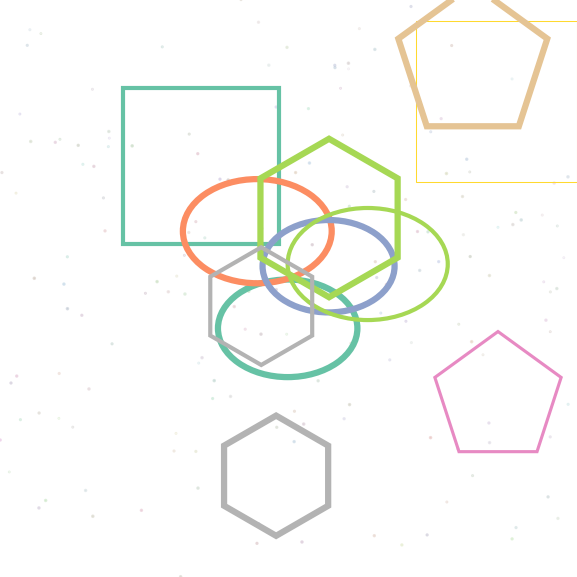[{"shape": "oval", "thickness": 3, "radius": 0.6, "center": [0.498, 0.431]}, {"shape": "square", "thickness": 2, "radius": 0.68, "center": [0.348, 0.712]}, {"shape": "oval", "thickness": 3, "radius": 0.64, "center": [0.446, 0.599]}, {"shape": "oval", "thickness": 3, "radius": 0.57, "center": [0.569, 0.538]}, {"shape": "pentagon", "thickness": 1.5, "radius": 0.57, "center": [0.862, 0.31]}, {"shape": "oval", "thickness": 2, "radius": 0.69, "center": [0.637, 0.542]}, {"shape": "hexagon", "thickness": 3, "radius": 0.69, "center": [0.57, 0.622]}, {"shape": "square", "thickness": 0.5, "radius": 0.7, "center": [0.86, 0.824]}, {"shape": "pentagon", "thickness": 3, "radius": 0.68, "center": [0.819, 0.89]}, {"shape": "hexagon", "thickness": 2, "radius": 0.51, "center": [0.452, 0.469]}, {"shape": "hexagon", "thickness": 3, "radius": 0.52, "center": [0.478, 0.175]}]